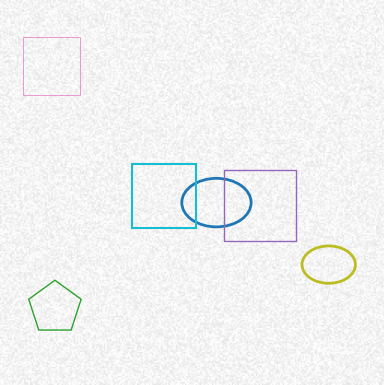[{"shape": "oval", "thickness": 2, "radius": 0.45, "center": [0.562, 0.474]}, {"shape": "pentagon", "thickness": 1, "radius": 0.36, "center": [0.143, 0.201]}, {"shape": "square", "thickness": 1, "radius": 0.47, "center": [0.675, 0.466]}, {"shape": "square", "thickness": 0.5, "radius": 0.37, "center": [0.134, 0.828]}, {"shape": "oval", "thickness": 2, "radius": 0.35, "center": [0.854, 0.313]}, {"shape": "square", "thickness": 1.5, "radius": 0.42, "center": [0.426, 0.491]}]